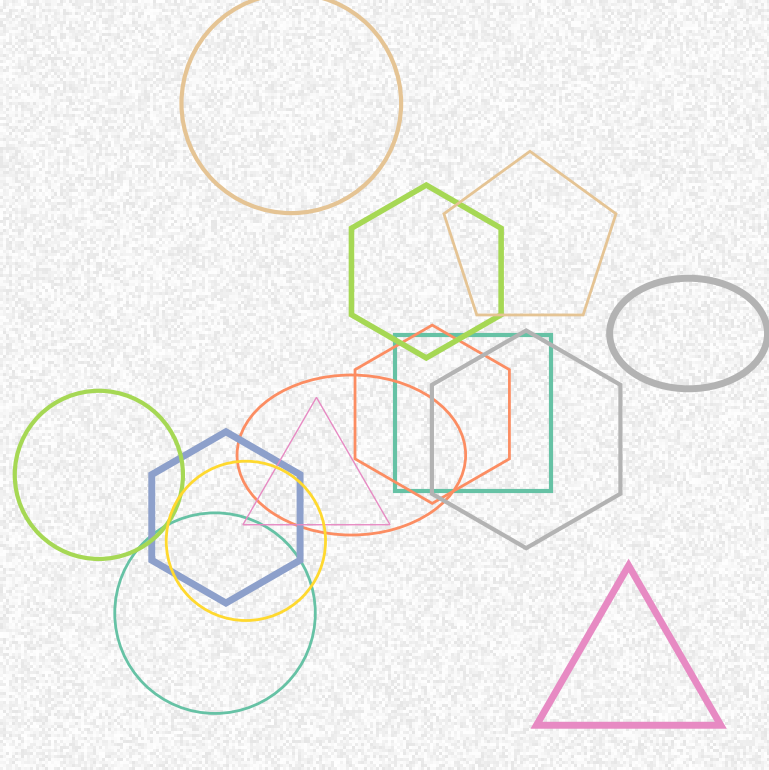[{"shape": "circle", "thickness": 1, "radius": 0.65, "center": [0.279, 0.204]}, {"shape": "square", "thickness": 1.5, "radius": 0.51, "center": [0.615, 0.463]}, {"shape": "oval", "thickness": 1, "radius": 0.74, "center": [0.456, 0.409]}, {"shape": "hexagon", "thickness": 1, "radius": 0.58, "center": [0.561, 0.462]}, {"shape": "hexagon", "thickness": 2.5, "radius": 0.56, "center": [0.293, 0.328]}, {"shape": "triangle", "thickness": 2.5, "radius": 0.69, "center": [0.816, 0.127]}, {"shape": "triangle", "thickness": 0.5, "radius": 0.55, "center": [0.411, 0.374]}, {"shape": "circle", "thickness": 1.5, "radius": 0.55, "center": [0.128, 0.383]}, {"shape": "hexagon", "thickness": 2, "radius": 0.56, "center": [0.554, 0.647]}, {"shape": "circle", "thickness": 1, "radius": 0.52, "center": [0.319, 0.298]}, {"shape": "pentagon", "thickness": 1, "radius": 0.59, "center": [0.688, 0.686]}, {"shape": "circle", "thickness": 1.5, "radius": 0.71, "center": [0.378, 0.866]}, {"shape": "oval", "thickness": 2.5, "radius": 0.51, "center": [0.894, 0.567]}, {"shape": "hexagon", "thickness": 1.5, "radius": 0.71, "center": [0.683, 0.429]}]